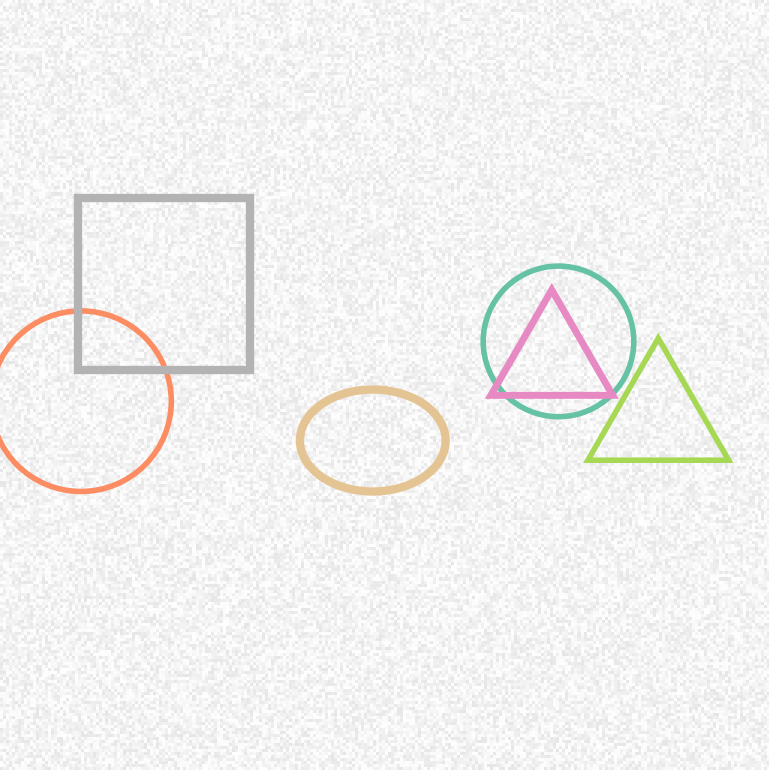[{"shape": "circle", "thickness": 2, "radius": 0.49, "center": [0.725, 0.557]}, {"shape": "circle", "thickness": 2, "radius": 0.59, "center": [0.105, 0.479]}, {"shape": "triangle", "thickness": 2.5, "radius": 0.46, "center": [0.717, 0.532]}, {"shape": "triangle", "thickness": 2, "radius": 0.53, "center": [0.855, 0.455]}, {"shape": "oval", "thickness": 3, "radius": 0.47, "center": [0.484, 0.428]}, {"shape": "square", "thickness": 3, "radius": 0.56, "center": [0.213, 0.631]}]